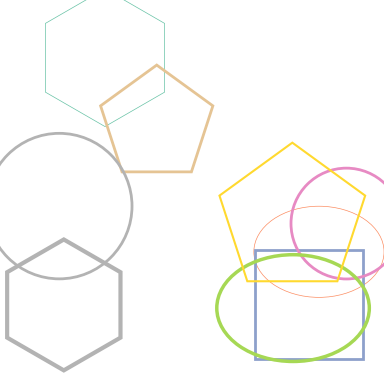[{"shape": "hexagon", "thickness": 0.5, "radius": 0.89, "center": [0.273, 0.85]}, {"shape": "oval", "thickness": 0.5, "radius": 0.85, "center": [0.828, 0.346]}, {"shape": "square", "thickness": 2, "radius": 0.71, "center": [0.803, 0.21]}, {"shape": "circle", "thickness": 2, "radius": 0.72, "center": [0.9, 0.419]}, {"shape": "oval", "thickness": 2.5, "radius": 0.99, "center": [0.761, 0.2]}, {"shape": "pentagon", "thickness": 1.5, "radius": 0.99, "center": [0.759, 0.43]}, {"shape": "pentagon", "thickness": 2, "radius": 0.77, "center": [0.407, 0.678]}, {"shape": "circle", "thickness": 2, "radius": 0.94, "center": [0.154, 0.465]}, {"shape": "hexagon", "thickness": 3, "radius": 0.85, "center": [0.166, 0.208]}]